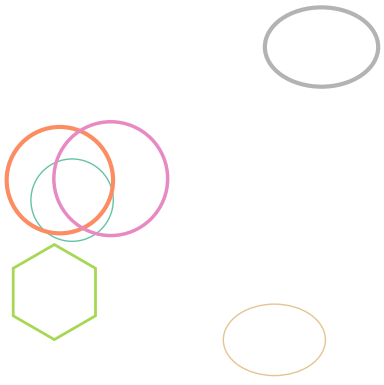[{"shape": "circle", "thickness": 1, "radius": 0.53, "center": [0.187, 0.48]}, {"shape": "circle", "thickness": 3, "radius": 0.69, "center": [0.155, 0.532]}, {"shape": "circle", "thickness": 2.5, "radius": 0.74, "center": [0.288, 0.536]}, {"shape": "hexagon", "thickness": 2, "radius": 0.62, "center": [0.141, 0.241]}, {"shape": "oval", "thickness": 1, "radius": 0.66, "center": [0.713, 0.117]}, {"shape": "oval", "thickness": 3, "radius": 0.74, "center": [0.835, 0.878]}]